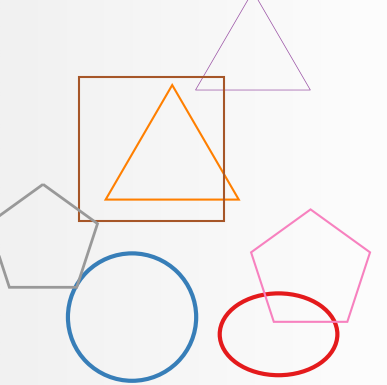[{"shape": "oval", "thickness": 3, "radius": 0.76, "center": [0.719, 0.132]}, {"shape": "circle", "thickness": 3, "radius": 0.83, "center": [0.341, 0.176]}, {"shape": "triangle", "thickness": 0.5, "radius": 0.86, "center": [0.653, 0.852]}, {"shape": "triangle", "thickness": 1.5, "radius": 0.99, "center": [0.444, 0.581]}, {"shape": "square", "thickness": 1.5, "radius": 0.93, "center": [0.392, 0.613]}, {"shape": "pentagon", "thickness": 1.5, "radius": 0.81, "center": [0.801, 0.295]}, {"shape": "pentagon", "thickness": 2, "radius": 0.74, "center": [0.111, 0.373]}]